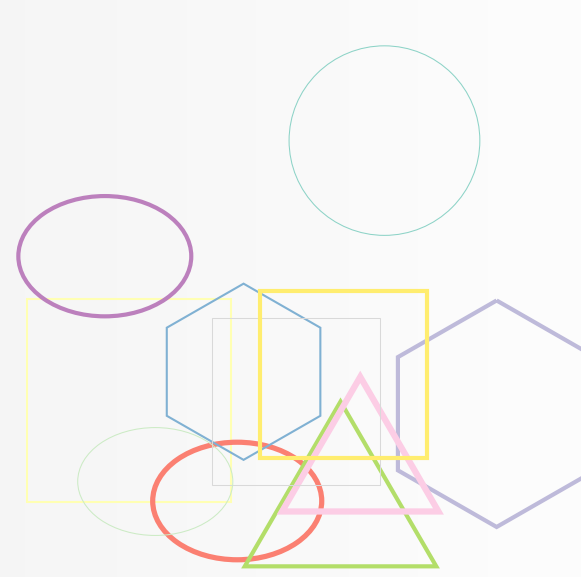[{"shape": "circle", "thickness": 0.5, "radius": 0.82, "center": [0.661, 0.756]}, {"shape": "square", "thickness": 1, "radius": 0.88, "center": [0.221, 0.306]}, {"shape": "hexagon", "thickness": 2, "radius": 0.98, "center": [0.854, 0.283]}, {"shape": "oval", "thickness": 2.5, "radius": 0.73, "center": [0.408, 0.132]}, {"shape": "hexagon", "thickness": 1, "radius": 0.76, "center": [0.419, 0.355]}, {"shape": "triangle", "thickness": 2, "radius": 0.95, "center": [0.586, 0.114]}, {"shape": "triangle", "thickness": 3, "radius": 0.78, "center": [0.62, 0.191]}, {"shape": "square", "thickness": 0.5, "radius": 0.73, "center": [0.509, 0.304]}, {"shape": "oval", "thickness": 2, "radius": 0.74, "center": [0.18, 0.555]}, {"shape": "oval", "thickness": 0.5, "radius": 0.67, "center": [0.267, 0.165]}, {"shape": "square", "thickness": 2, "radius": 0.72, "center": [0.591, 0.351]}]